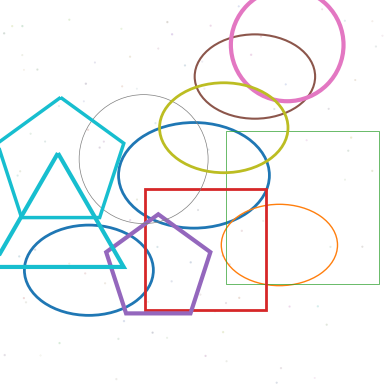[{"shape": "oval", "thickness": 2, "radius": 0.84, "center": [0.231, 0.298]}, {"shape": "oval", "thickness": 2, "radius": 0.98, "center": [0.504, 0.545]}, {"shape": "oval", "thickness": 1, "radius": 0.75, "center": [0.726, 0.364]}, {"shape": "square", "thickness": 0.5, "radius": 1.0, "center": [0.785, 0.46]}, {"shape": "square", "thickness": 2, "radius": 0.79, "center": [0.533, 0.352]}, {"shape": "pentagon", "thickness": 3, "radius": 0.71, "center": [0.411, 0.301]}, {"shape": "oval", "thickness": 1.5, "radius": 0.78, "center": [0.662, 0.801]}, {"shape": "circle", "thickness": 3, "radius": 0.73, "center": [0.746, 0.883]}, {"shape": "circle", "thickness": 0.5, "radius": 0.84, "center": [0.373, 0.587]}, {"shape": "oval", "thickness": 2, "radius": 0.83, "center": [0.581, 0.668]}, {"shape": "pentagon", "thickness": 2.5, "radius": 0.86, "center": [0.157, 0.574]}, {"shape": "triangle", "thickness": 3, "radius": 0.99, "center": [0.15, 0.405]}]